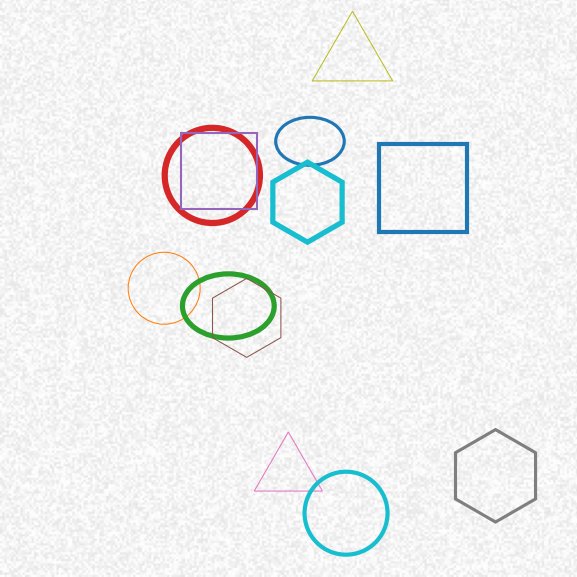[{"shape": "square", "thickness": 2, "radius": 0.38, "center": [0.733, 0.674]}, {"shape": "oval", "thickness": 1.5, "radius": 0.3, "center": [0.537, 0.754]}, {"shape": "circle", "thickness": 0.5, "radius": 0.31, "center": [0.284, 0.5]}, {"shape": "oval", "thickness": 2.5, "radius": 0.4, "center": [0.395, 0.469]}, {"shape": "circle", "thickness": 3, "radius": 0.41, "center": [0.368, 0.695]}, {"shape": "square", "thickness": 1, "radius": 0.33, "center": [0.379, 0.702]}, {"shape": "hexagon", "thickness": 0.5, "radius": 0.34, "center": [0.427, 0.449]}, {"shape": "triangle", "thickness": 0.5, "radius": 0.34, "center": [0.499, 0.183]}, {"shape": "hexagon", "thickness": 1.5, "radius": 0.4, "center": [0.858, 0.175]}, {"shape": "triangle", "thickness": 0.5, "radius": 0.4, "center": [0.61, 0.899]}, {"shape": "circle", "thickness": 2, "radius": 0.36, "center": [0.599, 0.11]}, {"shape": "hexagon", "thickness": 2.5, "radius": 0.35, "center": [0.532, 0.649]}]